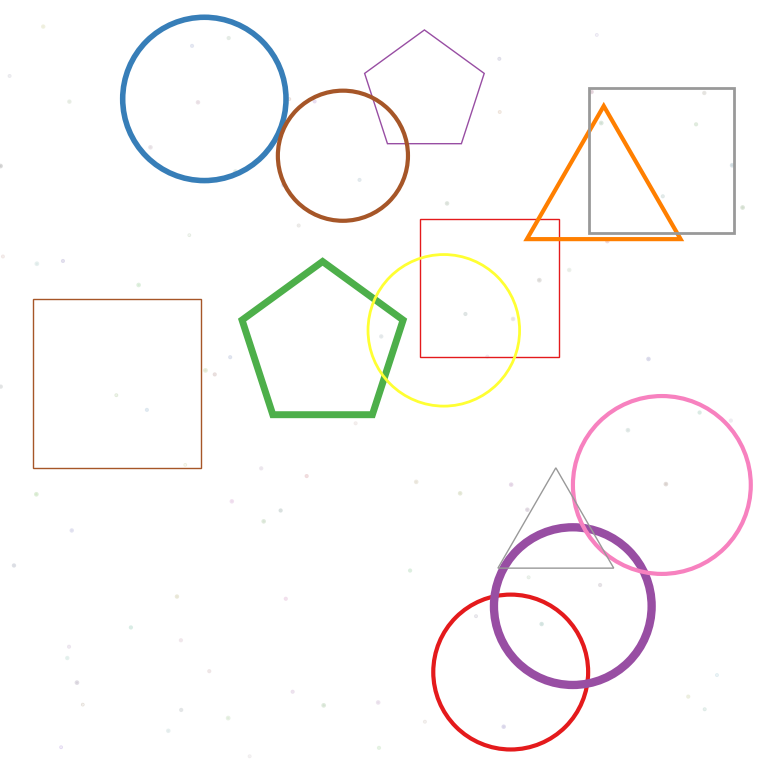[{"shape": "square", "thickness": 0.5, "radius": 0.45, "center": [0.635, 0.626]}, {"shape": "circle", "thickness": 1.5, "radius": 0.5, "center": [0.663, 0.127]}, {"shape": "circle", "thickness": 2, "radius": 0.53, "center": [0.265, 0.872]}, {"shape": "pentagon", "thickness": 2.5, "radius": 0.55, "center": [0.419, 0.55]}, {"shape": "circle", "thickness": 3, "radius": 0.51, "center": [0.744, 0.213]}, {"shape": "pentagon", "thickness": 0.5, "radius": 0.41, "center": [0.551, 0.879]}, {"shape": "triangle", "thickness": 1.5, "radius": 0.58, "center": [0.784, 0.747]}, {"shape": "circle", "thickness": 1, "radius": 0.49, "center": [0.576, 0.571]}, {"shape": "square", "thickness": 0.5, "radius": 0.55, "center": [0.152, 0.502]}, {"shape": "circle", "thickness": 1.5, "radius": 0.42, "center": [0.445, 0.798]}, {"shape": "circle", "thickness": 1.5, "radius": 0.58, "center": [0.86, 0.37]}, {"shape": "square", "thickness": 1, "radius": 0.47, "center": [0.86, 0.792]}, {"shape": "triangle", "thickness": 0.5, "radius": 0.43, "center": [0.722, 0.306]}]